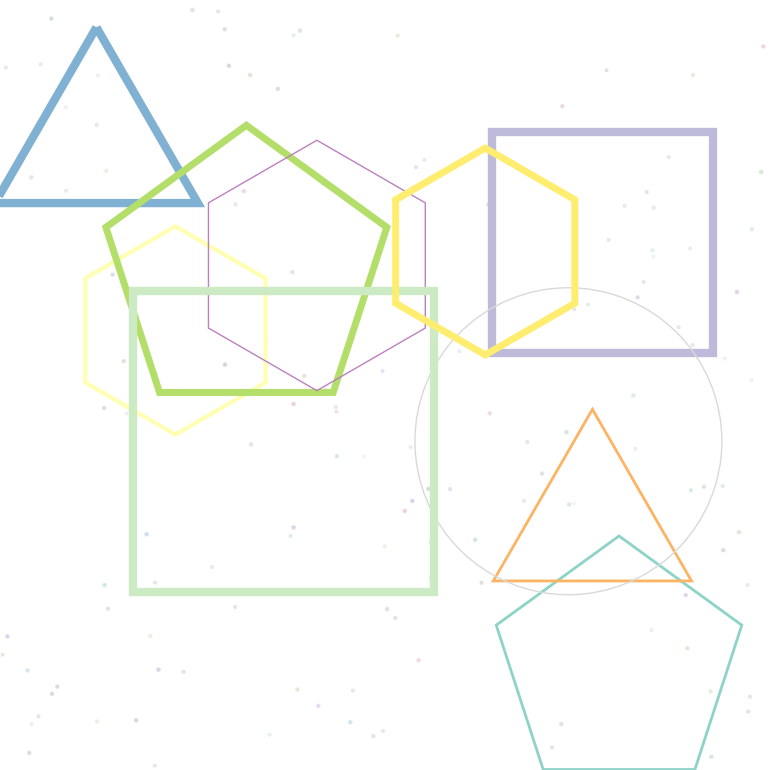[{"shape": "pentagon", "thickness": 1, "radius": 0.84, "center": [0.804, 0.136]}, {"shape": "hexagon", "thickness": 1.5, "radius": 0.68, "center": [0.228, 0.571]}, {"shape": "square", "thickness": 3, "radius": 0.72, "center": [0.782, 0.685]}, {"shape": "triangle", "thickness": 3, "radius": 0.76, "center": [0.125, 0.812]}, {"shape": "triangle", "thickness": 1, "radius": 0.74, "center": [0.769, 0.32]}, {"shape": "pentagon", "thickness": 2.5, "radius": 0.96, "center": [0.32, 0.645]}, {"shape": "circle", "thickness": 0.5, "radius": 1.0, "center": [0.738, 0.427]}, {"shape": "hexagon", "thickness": 0.5, "radius": 0.81, "center": [0.412, 0.655]}, {"shape": "square", "thickness": 3, "radius": 0.98, "center": [0.368, 0.427]}, {"shape": "hexagon", "thickness": 2.5, "radius": 0.67, "center": [0.63, 0.673]}]